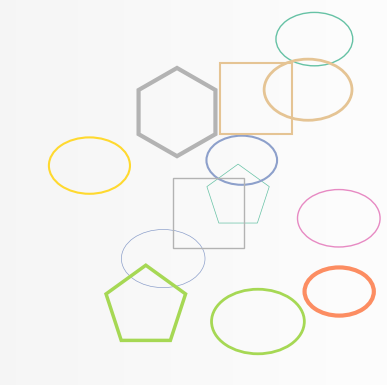[{"shape": "pentagon", "thickness": 0.5, "radius": 0.42, "center": [0.614, 0.489]}, {"shape": "oval", "thickness": 1, "radius": 0.5, "center": [0.811, 0.898]}, {"shape": "oval", "thickness": 3, "radius": 0.45, "center": [0.875, 0.243]}, {"shape": "oval", "thickness": 1.5, "radius": 0.46, "center": [0.624, 0.584]}, {"shape": "oval", "thickness": 0.5, "radius": 0.54, "center": [0.421, 0.328]}, {"shape": "oval", "thickness": 1, "radius": 0.53, "center": [0.874, 0.433]}, {"shape": "pentagon", "thickness": 2.5, "radius": 0.54, "center": [0.376, 0.203]}, {"shape": "oval", "thickness": 2, "radius": 0.6, "center": [0.666, 0.165]}, {"shape": "oval", "thickness": 1.5, "radius": 0.52, "center": [0.231, 0.57]}, {"shape": "oval", "thickness": 2, "radius": 0.57, "center": [0.795, 0.767]}, {"shape": "square", "thickness": 1.5, "radius": 0.46, "center": [0.66, 0.744]}, {"shape": "hexagon", "thickness": 3, "radius": 0.57, "center": [0.457, 0.709]}, {"shape": "square", "thickness": 1, "radius": 0.46, "center": [0.537, 0.447]}]